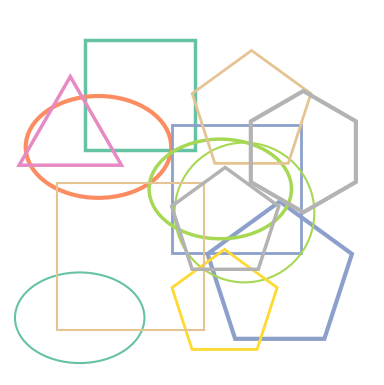[{"shape": "oval", "thickness": 1.5, "radius": 0.84, "center": [0.207, 0.175]}, {"shape": "square", "thickness": 2.5, "radius": 0.72, "center": [0.363, 0.754]}, {"shape": "oval", "thickness": 3, "radius": 0.94, "center": [0.256, 0.618]}, {"shape": "square", "thickness": 2, "radius": 0.83, "center": [0.614, 0.509]}, {"shape": "pentagon", "thickness": 3, "radius": 0.99, "center": [0.727, 0.279]}, {"shape": "triangle", "thickness": 2.5, "radius": 0.77, "center": [0.183, 0.648]}, {"shape": "oval", "thickness": 2.5, "radius": 0.92, "center": [0.572, 0.509]}, {"shape": "circle", "thickness": 1.5, "radius": 0.91, "center": [0.635, 0.448]}, {"shape": "pentagon", "thickness": 2, "radius": 0.72, "center": [0.583, 0.208]}, {"shape": "square", "thickness": 1.5, "radius": 0.96, "center": [0.339, 0.334]}, {"shape": "pentagon", "thickness": 2, "radius": 0.81, "center": [0.653, 0.707]}, {"shape": "hexagon", "thickness": 3, "radius": 0.79, "center": [0.788, 0.606]}, {"shape": "pentagon", "thickness": 2.5, "radius": 0.73, "center": [0.585, 0.419]}]